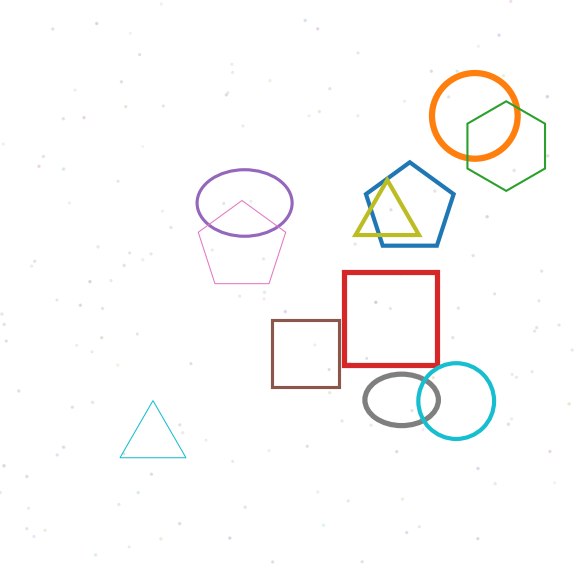[{"shape": "pentagon", "thickness": 2, "radius": 0.4, "center": [0.71, 0.638]}, {"shape": "circle", "thickness": 3, "radius": 0.37, "center": [0.822, 0.798]}, {"shape": "hexagon", "thickness": 1, "radius": 0.39, "center": [0.877, 0.746]}, {"shape": "square", "thickness": 2.5, "radius": 0.4, "center": [0.676, 0.447]}, {"shape": "oval", "thickness": 1.5, "radius": 0.41, "center": [0.424, 0.648]}, {"shape": "square", "thickness": 1.5, "radius": 0.29, "center": [0.529, 0.386]}, {"shape": "pentagon", "thickness": 0.5, "radius": 0.4, "center": [0.419, 0.572]}, {"shape": "oval", "thickness": 2.5, "radius": 0.32, "center": [0.695, 0.307]}, {"shape": "triangle", "thickness": 2, "radius": 0.32, "center": [0.671, 0.624]}, {"shape": "circle", "thickness": 2, "radius": 0.33, "center": [0.79, 0.305]}, {"shape": "triangle", "thickness": 0.5, "radius": 0.33, "center": [0.265, 0.239]}]